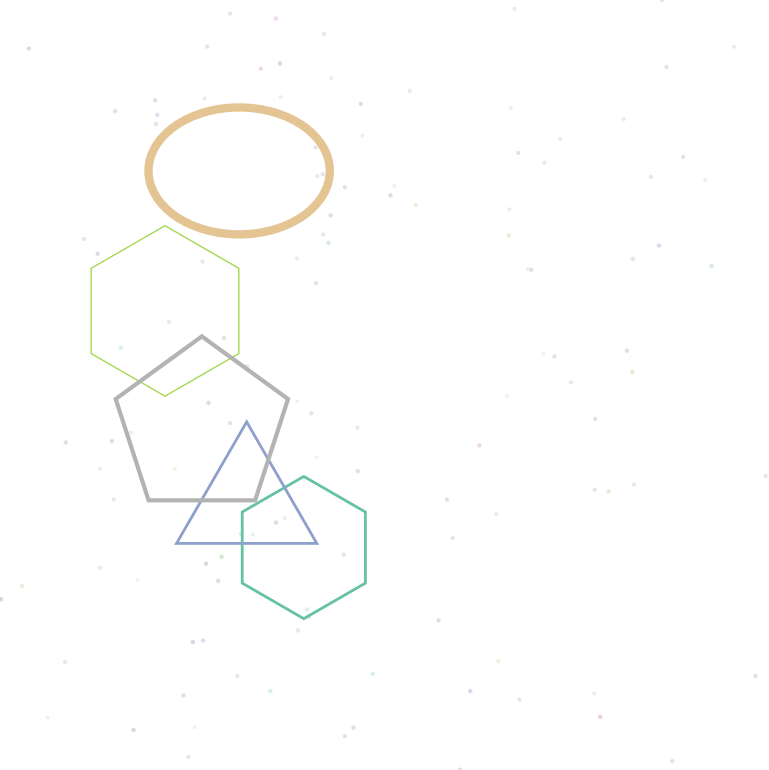[{"shape": "hexagon", "thickness": 1, "radius": 0.46, "center": [0.395, 0.289]}, {"shape": "triangle", "thickness": 1, "radius": 0.53, "center": [0.32, 0.347]}, {"shape": "hexagon", "thickness": 0.5, "radius": 0.55, "center": [0.214, 0.596]}, {"shape": "oval", "thickness": 3, "radius": 0.59, "center": [0.311, 0.778]}, {"shape": "pentagon", "thickness": 1.5, "radius": 0.59, "center": [0.262, 0.445]}]